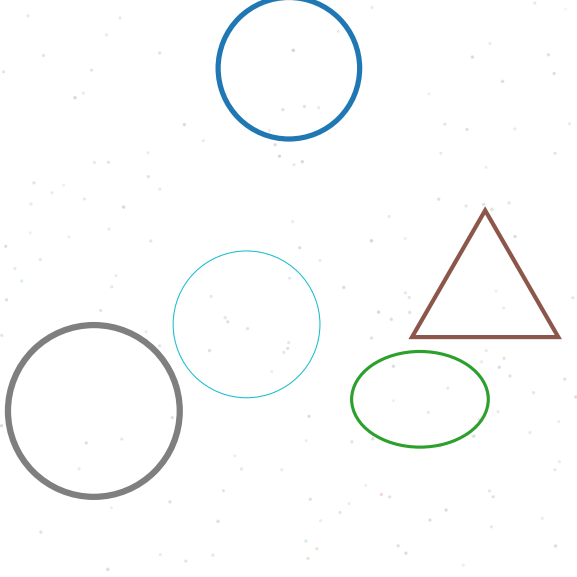[{"shape": "circle", "thickness": 2.5, "radius": 0.61, "center": [0.5, 0.881]}, {"shape": "oval", "thickness": 1.5, "radius": 0.59, "center": [0.727, 0.308]}, {"shape": "triangle", "thickness": 2, "radius": 0.73, "center": [0.84, 0.489]}, {"shape": "circle", "thickness": 3, "radius": 0.74, "center": [0.163, 0.288]}, {"shape": "circle", "thickness": 0.5, "radius": 0.64, "center": [0.427, 0.437]}]